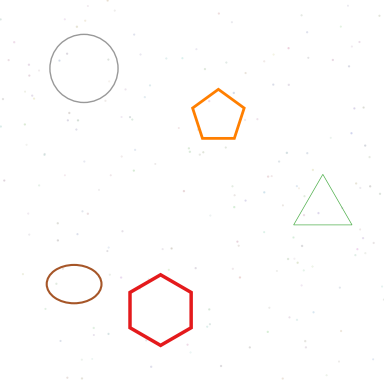[{"shape": "hexagon", "thickness": 2.5, "radius": 0.46, "center": [0.417, 0.195]}, {"shape": "triangle", "thickness": 0.5, "radius": 0.44, "center": [0.839, 0.46]}, {"shape": "pentagon", "thickness": 2, "radius": 0.35, "center": [0.567, 0.698]}, {"shape": "oval", "thickness": 1.5, "radius": 0.36, "center": [0.192, 0.262]}, {"shape": "circle", "thickness": 1, "radius": 0.44, "center": [0.218, 0.822]}]